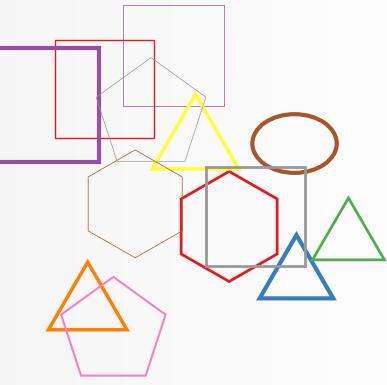[{"shape": "hexagon", "thickness": 2, "radius": 0.72, "center": [0.591, 0.412]}, {"shape": "square", "thickness": 1, "radius": 0.64, "center": [0.27, 0.769]}, {"shape": "triangle", "thickness": 3, "radius": 0.55, "center": [0.765, 0.28]}, {"shape": "triangle", "thickness": 2, "radius": 0.54, "center": [0.899, 0.379]}, {"shape": "square", "thickness": 0.5, "radius": 0.65, "center": [0.448, 0.856]}, {"shape": "square", "thickness": 3, "radius": 0.74, "center": [0.107, 0.727]}, {"shape": "triangle", "thickness": 2.5, "radius": 0.58, "center": [0.226, 0.202]}, {"shape": "triangle", "thickness": 2.5, "radius": 0.64, "center": [0.505, 0.626]}, {"shape": "hexagon", "thickness": 0.5, "radius": 0.7, "center": [0.349, 0.47]}, {"shape": "oval", "thickness": 3, "radius": 0.54, "center": [0.76, 0.627]}, {"shape": "pentagon", "thickness": 1.5, "radius": 0.71, "center": [0.293, 0.139]}, {"shape": "square", "thickness": 2, "radius": 0.64, "center": [0.659, 0.438]}, {"shape": "pentagon", "thickness": 0.5, "radius": 0.74, "center": [0.39, 0.701]}]